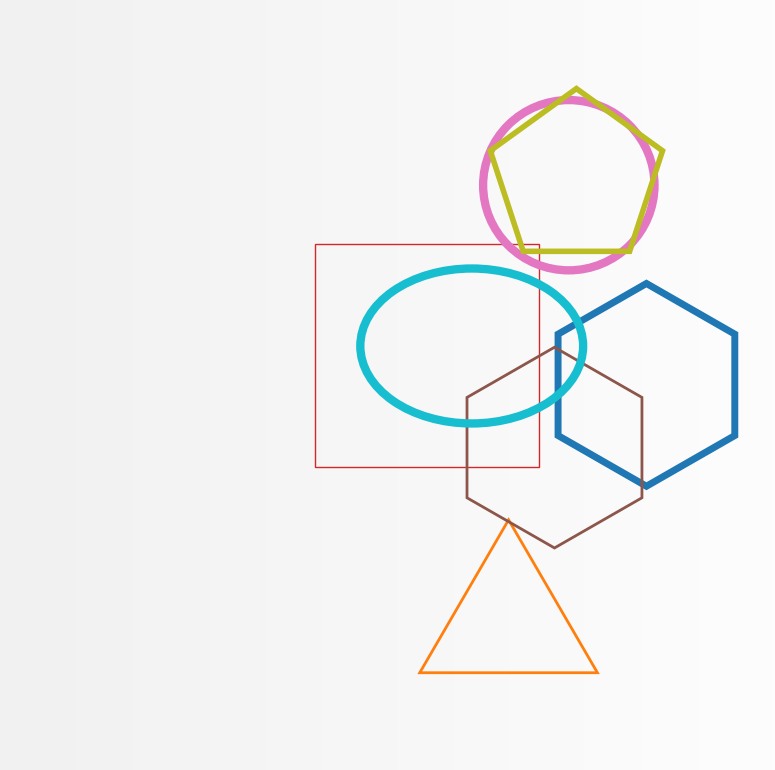[{"shape": "hexagon", "thickness": 2.5, "radius": 0.66, "center": [0.834, 0.5]}, {"shape": "triangle", "thickness": 1, "radius": 0.66, "center": [0.656, 0.193]}, {"shape": "square", "thickness": 0.5, "radius": 0.72, "center": [0.551, 0.538]}, {"shape": "hexagon", "thickness": 1, "radius": 0.65, "center": [0.715, 0.419]}, {"shape": "circle", "thickness": 3, "radius": 0.55, "center": [0.734, 0.759]}, {"shape": "pentagon", "thickness": 2, "radius": 0.58, "center": [0.744, 0.768]}, {"shape": "oval", "thickness": 3, "radius": 0.72, "center": [0.609, 0.551]}]